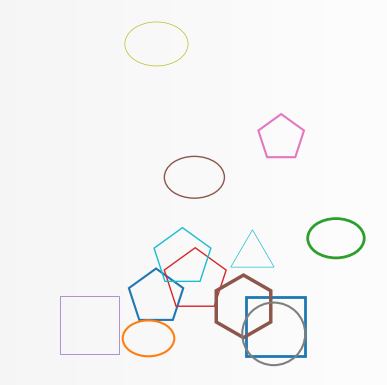[{"shape": "square", "thickness": 2, "radius": 0.38, "center": [0.712, 0.151]}, {"shape": "pentagon", "thickness": 1.5, "radius": 0.37, "center": [0.403, 0.229]}, {"shape": "oval", "thickness": 1.5, "radius": 0.33, "center": [0.383, 0.121]}, {"shape": "oval", "thickness": 2, "radius": 0.36, "center": [0.867, 0.381]}, {"shape": "pentagon", "thickness": 1, "radius": 0.42, "center": [0.504, 0.273]}, {"shape": "square", "thickness": 0.5, "radius": 0.38, "center": [0.23, 0.156]}, {"shape": "hexagon", "thickness": 2.5, "radius": 0.41, "center": [0.628, 0.204]}, {"shape": "oval", "thickness": 1, "radius": 0.39, "center": [0.502, 0.54]}, {"shape": "pentagon", "thickness": 1.5, "radius": 0.31, "center": [0.726, 0.642]}, {"shape": "circle", "thickness": 1.5, "radius": 0.41, "center": [0.706, 0.133]}, {"shape": "oval", "thickness": 0.5, "radius": 0.41, "center": [0.404, 0.886]}, {"shape": "pentagon", "thickness": 1, "radius": 0.39, "center": [0.471, 0.332]}, {"shape": "triangle", "thickness": 0.5, "radius": 0.32, "center": [0.652, 0.338]}]